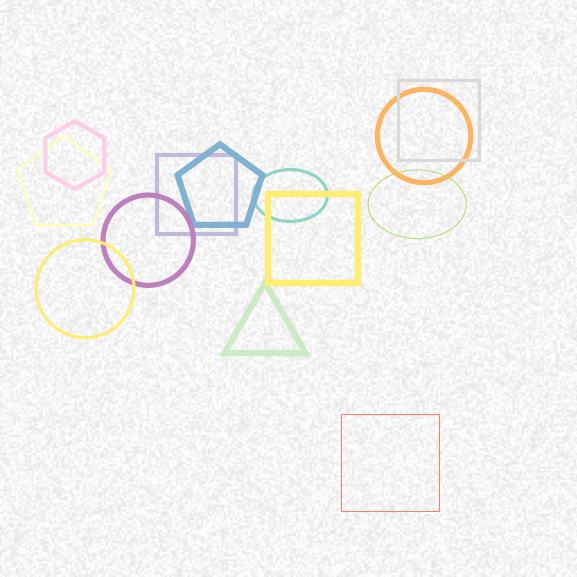[{"shape": "oval", "thickness": 1.5, "radius": 0.32, "center": [0.503, 0.661]}, {"shape": "pentagon", "thickness": 1, "radius": 0.43, "center": [0.111, 0.679]}, {"shape": "square", "thickness": 2, "radius": 0.34, "center": [0.34, 0.662]}, {"shape": "square", "thickness": 0.5, "radius": 0.42, "center": [0.675, 0.198]}, {"shape": "pentagon", "thickness": 3, "radius": 0.39, "center": [0.381, 0.672]}, {"shape": "circle", "thickness": 2.5, "radius": 0.4, "center": [0.734, 0.764]}, {"shape": "oval", "thickness": 0.5, "radius": 0.42, "center": [0.723, 0.646]}, {"shape": "hexagon", "thickness": 2, "radius": 0.29, "center": [0.13, 0.731]}, {"shape": "square", "thickness": 1.5, "radius": 0.35, "center": [0.759, 0.791]}, {"shape": "circle", "thickness": 2.5, "radius": 0.39, "center": [0.257, 0.583]}, {"shape": "triangle", "thickness": 3, "radius": 0.41, "center": [0.459, 0.428]}, {"shape": "square", "thickness": 3, "radius": 0.39, "center": [0.542, 0.586]}, {"shape": "circle", "thickness": 1.5, "radius": 0.42, "center": [0.147, 0.499]}]